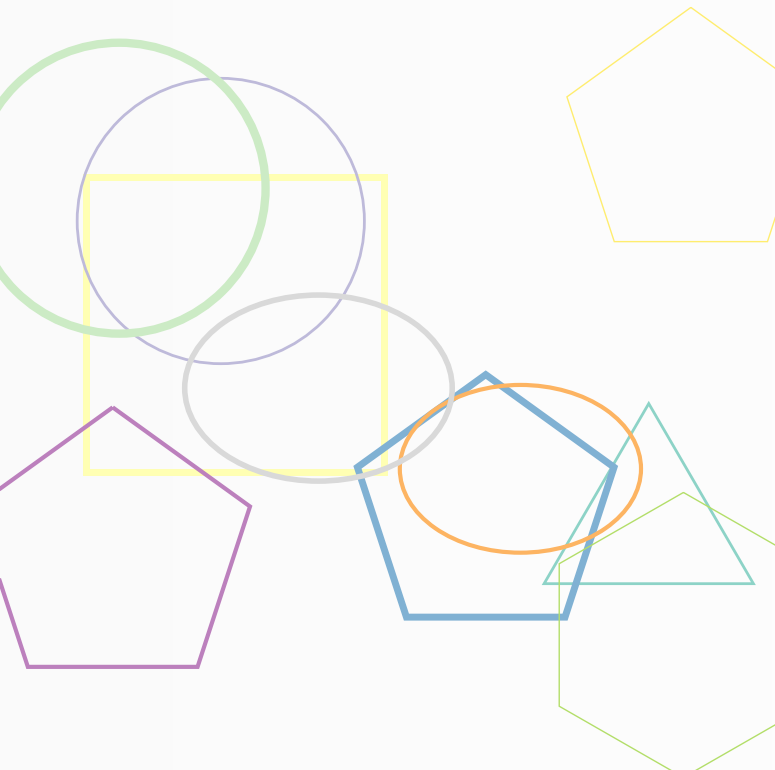[{"shape": "triangle", "thickness": 1, "radius": 0.78, "center": [0.837, 0.32]}, {"shape": "square", "thickness": 2.5, "radius": 0.96, "center": [0.303, 0.579]}, {"shape": "circle", "thickness": 1, "radius": 0.93, "center": [0.285, 0.713]}, {"shape": "pentagon", "thickness": 2.5, "radius": 0.87, "center": [0.627, 0.339]}, {"shape": "oval", "thickness": 1.5, "radius": 0.78, "center": [0.671, 0.391]}, {"shape": "hexagon", "thickness": 0.5, "radius": 0.93, "center": [0.882, 0.175]}, {"shape": "oval", "thickness": 2, "radius": 0.86, "center": [0.411, 0.496]}, {"shape": "pentagon", "thickness": 1.5, "radius": 0.93, "center": [0.145, 0.285]}, {"shape": "circle", "thickness": 3, "radius": 0.94, "center": [0.154, 0.756]}, {"shape": "pentagon", "thickness": 0.5, "radius": 0.84, "center": [0.891, 0.822]}]